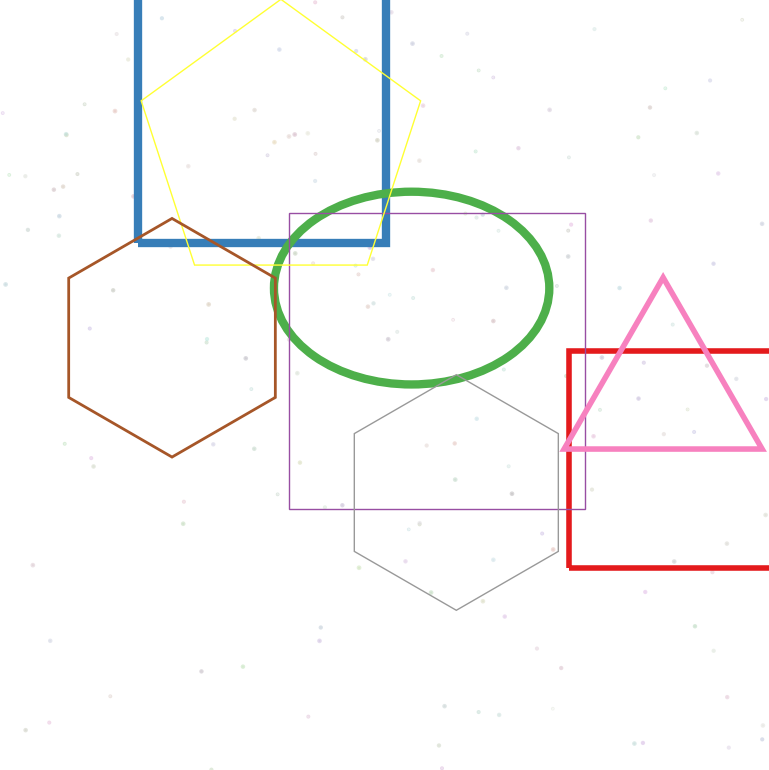[{"shape": "square", "thickness": 2, "radius": 0.7, "center": [0.88, 0.403]}, {"shape": "square", "thickness": 3, "radius": 0.81, "center": [0.341, 0.845]}, {"shape": "oval", "thickness": 3, "radius": 0.89, "center": [0.535, 0.626]}, {"shape": "square", "thickness": 0.5, "radius": 0.96, "center": [0.568, 0.531]}, {"shape": "pentagon", "thickness": 0.5, "radius": 0.95, "center": [0.365, 0.81]}, {"shape": "hexagon", "thickness": 1, "radius": 0.77, "center": [0.223, 0.561]}, {"shape": "triangle", "thickness": 2, "radius": 0.74, "center": [0.861, 0.491]}, {"shape": "hexagon", "thickness": 0.5, "radius": 0.76, "center": [0.593, 0.36]}]